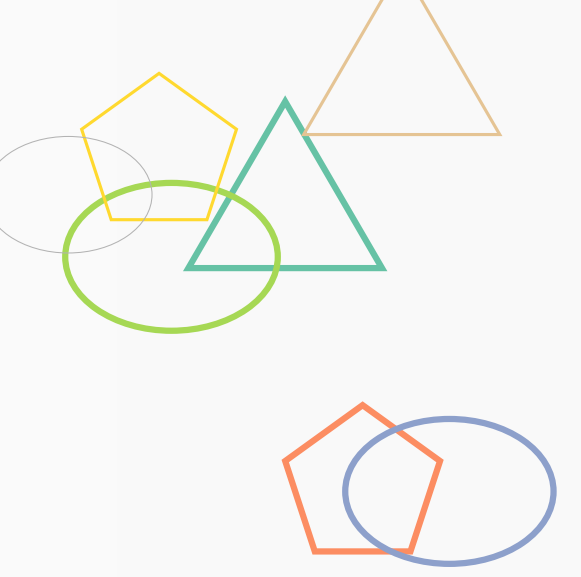[{"shape": "triangle", "thickness": 3, "radius": 0.96, "center": [0.491, 0.631]}, {"shape": "pentagon", "thickness": 3, "radius": 0.7, "center": [0.624, 0.158]}, {"shape": "oval", "thickness": 3, "radius": 0.9, "center": [0.773, 0.148]}, {"shape": "oval", "thickness": 3, "radius": 0.91, "center": [0.295, 0.554]}, {"shape": "pentagon", "thickness": 1.5, "radius": 0.7, "center": [0.274, 0.732]}, {"shape": "triangle", "thickness": 1.5, "radius": 0.97, "center": [0.691, 0.864]}, {"shape": "oval", "thickness": 0.5, "radius": 0.72, "center": [0.117, 0.662]}]